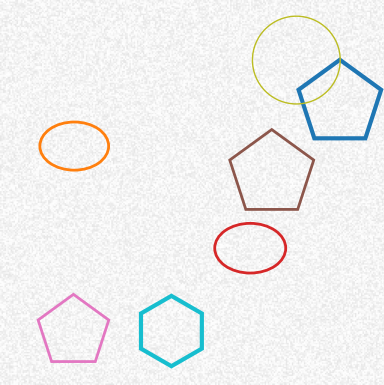[{"shape": "pentagon", "thickness": 3, "radius": 0.56, "center": [0.883, 0.732]}, {"shape": "oval", "thickness": 2, "radius": 0.45, "center": [0.193, 0.621]}, {"shape": "oval", "thickness": 2, "radius": 0.46, "center": [0.65, 0.355]}, {"shape": "pentagon", "thickness": 2, "radius": 0.57, "center": [0.706, 0.549]}, {"shape": "pentagon", "thickness": 2, "radius": 0.48, "center": [0.191, 0.139]}, {"shape": "circle", "thickness": 1, "radius": 0.57, "center": [0.77, 0.844]}, {"shape": "hexagon", "thickness": 3, "radius": 0.46, "center": [0.445, 0.14]}]